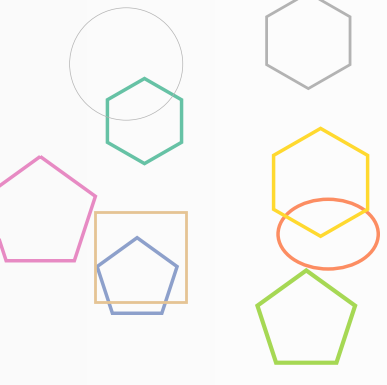[{"shape": "hexagon", "thickness": 2.5, "radius": 0.55, "center": [0.373, 0.686]}, {"shape": "oval", "thickness": 2.5, "radius": 0.65, "center": [0.847, 0.392]}, {"shape": "pentagon", "thickness": 2.5, "radius": 0.54, "center": [0.354, 0.274]}, {"shape": "pentagon", "thickness": 2.5, "radius": 0.75, "center": [0.104, 0.444]}, {"shape": "pentagon", "thickness": 3, "radius": 0.66, "center": [0.79, 0.165]}, {"shape": "hexagon", "thickness": 2.5, "radius": 0.7, "center": [0.827, 0.526]}, {"shape": "square", "thickness": 2, "radius": 0.59, "center": [0.362, 0.332]}, {"shape": "hexagon", "thickness": 2, "radius": 0.62, "center": [0.796, 0.894]}, {"shape": "circle", "thickness": 0.5, "radius": 0.73, "center": [0.326, 0.834]}]